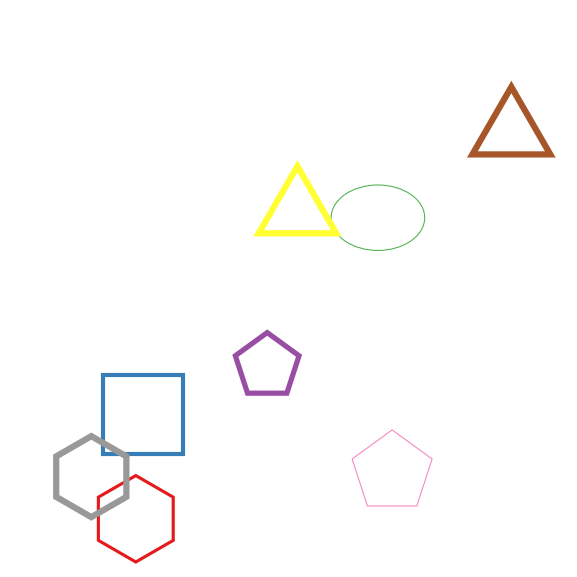[{"shape": "hexagon", "thickness": 1.5, "radius": 0.37, "center": [0.235, 0.101]}, {"shape": "square", "thickness": 2, "radius": 0.34, "center": [0.248, 0.281]}, {"shape": "oval", "thickness": 0.5, "radius": 0.4, "center": [0.654, 0.622]}, {"shape": "pentagon", "thickness": 2.5, "radius": 0.29, "center": [0.463, 0.365]}, {"shape": "triangle", "thickness": 3, "radius": 0.39, "center": [0.515, 0.634]}, {"shape": "triangle", "thickness": 3, "radius": 0.39, "center": [0.885, 0.771]}, {"shape": "pentagon", "thickness": 0.5, "radius": 0.36, "center": [0.679, 0.182]}, {"shape": "hexagon", "thickness": 3, "radius": 0.35, "center": [0.158, 0.174]}]